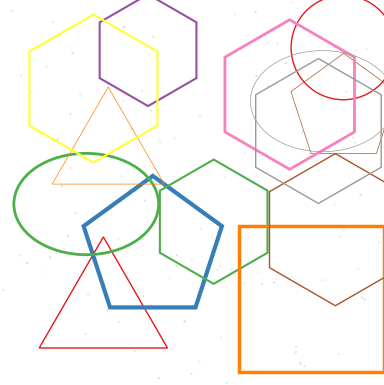[{"shape": "circle", "thickness": 1, "radius": 0.68, "center": [0.892, 0.876]}, {"shape": "triangle", "thickness": 1, "radius": 0.96, "center": [0.268, 0.192]}, {"shape": "pentagon", "thickness": 3, "radius": 0.94, "center": [0.397, 0.354]}, {"shape": "hexagon", "thickness": 1.5, "radius": 0.81, "center": [0.555, 0.424]}, {"shape": "oval", "thickness": 2, "radius": 0.94, "center": [0.224, 0.47]}, {"shape": "hexagon", "thickness": 1.5, "radius": 0.73, "center": [0.385, 0.87]}, {"shape": "square", "thickness": 2.5, "radius": 0.94, "center": [0.81, 0.224]}, {"shape": "triangle", "thickness": 0.5, "radius": 0.84, "center": [0.281, 0.606]}, {"shape": "hexagon", "thickness": 1.5, "radius": 0.96, "center": [0.243, 0.77]}, {"shape": "pentagon", "thickness": 0.5, "radius": 0.72, "center": [0.893, 0.718]}, {"shape": "hexagon", "thickness": 1, "radius": 0.99, "center": [0.871, 0.403]}, {"shape": "hexagon", "thickness": 2, "radius": 0.97, "center": [0.752, 0.754]}, {"shape": "hexagon", "thickness": 1, "radius": 0.94, "center": [0.827, 0.66]}, {"shape": "oval", "thickness": 0.5, "radius": 0.94, "center": [0.838, 0.737]}]